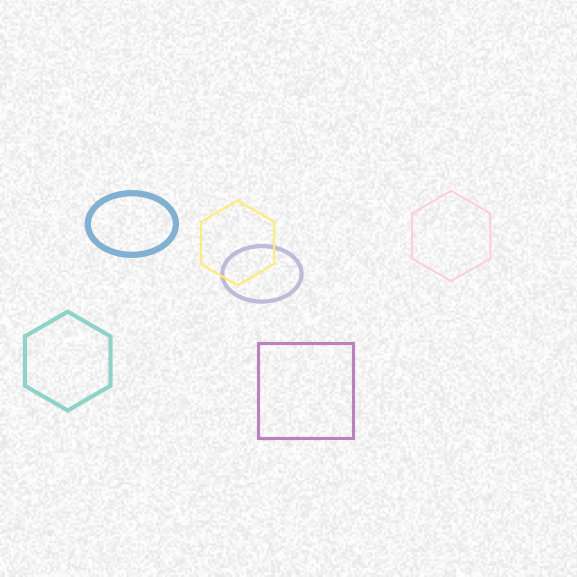[{"shape": "hexagon", "thickness": 2, "radius": 0.43, "center": [0.117, 0.374]}, {"shape": "oval", "thickness": 2, "radius": 0.34, "center": [0.454, 0.525]}, {"shape": "oval", "thickness": 3, "radius": 0.38, "center": [0.228, 0.611]}, {"shape": "hexagon", "thickness": 1, "radius": 0.39, "center": [0.781, 0.591]}, {"shape": "square", "thickness": 1.5, "radius": 0.41, "center": [0.529, 0.322]}, {"shape": "hexagon", "thickness": 1, "radius": 0.37, "center": [0.411, 0.578]}]